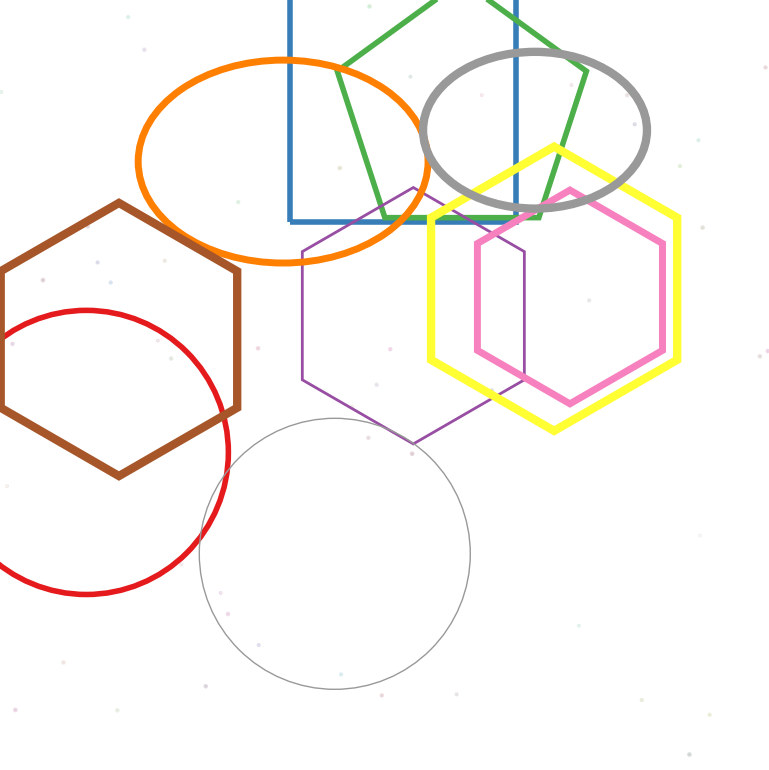[{"shape": "circle", "thickness": 2, "radius": 0.92, "center": [0.112, 0.412]}, {"shape": "square", "thickness": 2, "radius": 0.74, "center": [0.524, 0.858]}, {"shape": "pentagon", "thickness": 2, "radius": 0.85, "center": [0.6, 0.855]}, {"shape": "hexagon", "thickness": 1, "radius": 0.83, "center": [0.537, 0.59]}, {"shape": "oval", "thickness": 2.5, "radius": 0.94, "center": [0.368, 0.79]}, {"shape": "hexagon", "thickness": 3, "radius": 0.92, "center": [0.72, 0.625]}, {"shape": "hexagon", "thickness": 3, "radius": 0.89, "center": [0.154, 0.559]}, {"shape": "hexagon", "thickness": 2.5, "radius": 0.69, "center": [0.74, 0.614]}, {"shape": "oval", "thickness": 3, "radius": 0.73, "center": [0.695, 0.831]}, {"shape": "circle", "thickness": 0.5, "radius": 0.88, "center": [0.435, 0.281]}]